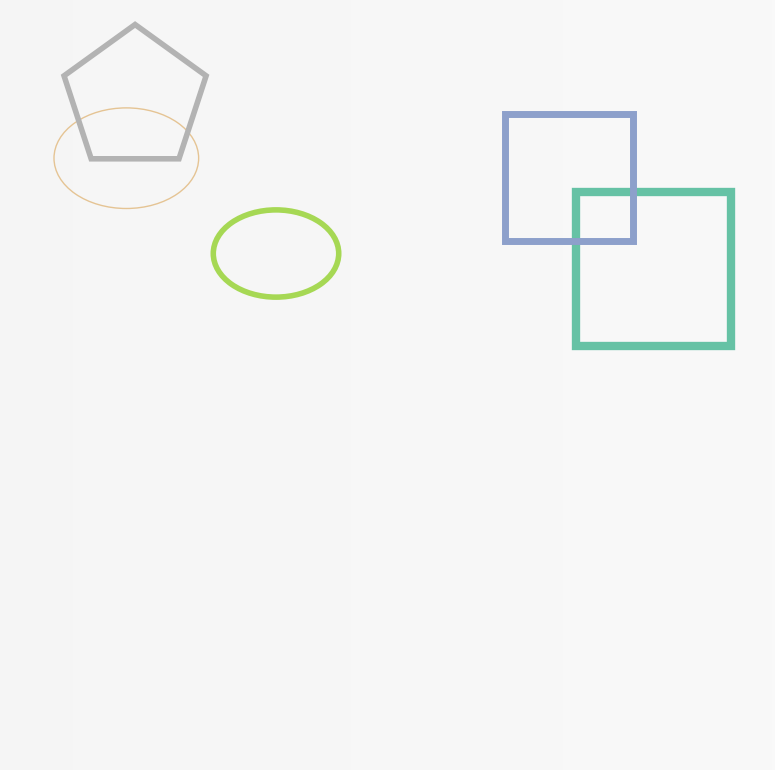[{"shape": "square", "thickness": 3, "radius": 0.5, "center": [0.843, 0.651]}, {"shape": "square", "thickness": 2.5, "radius": 0.41, "center": [0.735, 0.77]}, {"shape": "oval", "thickness": 2, "radius": 0.4, "center": [0.356, 0.671]}, {"shape": "oval", "thickness": 0.5, "radius": 0.47, "center": [0.163, 0.795]}, {"shape": "pentagon", "thickness": 2, "radius": 0.48, "center": [0.174, 0.872]}]